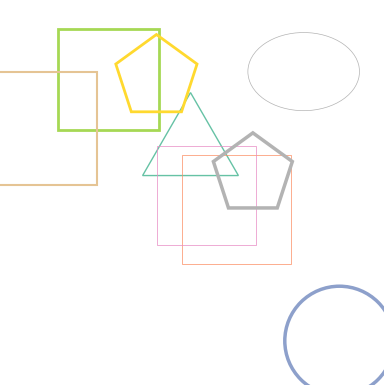[{"shape": "triangle", "thickness": 1, "radius": 0.72, "center": [0.495, 0.616]}, {"shape": "square", "thickness": 0.5, "radius": 0.71, "center": [0.614, 0.456]}, {"shape": "circle", "thickness": 2.5, "radius": 0.71, "center": [0.882, 0.115]}, {"shape": "square", "thickness": 0.5, "radius": 0.64, "center": [0.536, 0.493]}, {"shape": "square", "thickness": 2, "radius": 0.66, "center": [0.281, 0.794]}, {"shape": "pentagon", "thickness": 2, "radius": 0.55, "center": [0.406, 0.799]}, {"shape": "square", "thickness": 1.5, "radius": 0.73, "center": [0.105, 0.667]}, {"shape": "pentagon", "thickness": 2.5, "radius": 0.54, "center": [0.657, 0.547]}, {"shape": "oval", "thickness": 0.5, "radius": 0.72, "center": [0.789, 0.814]}]